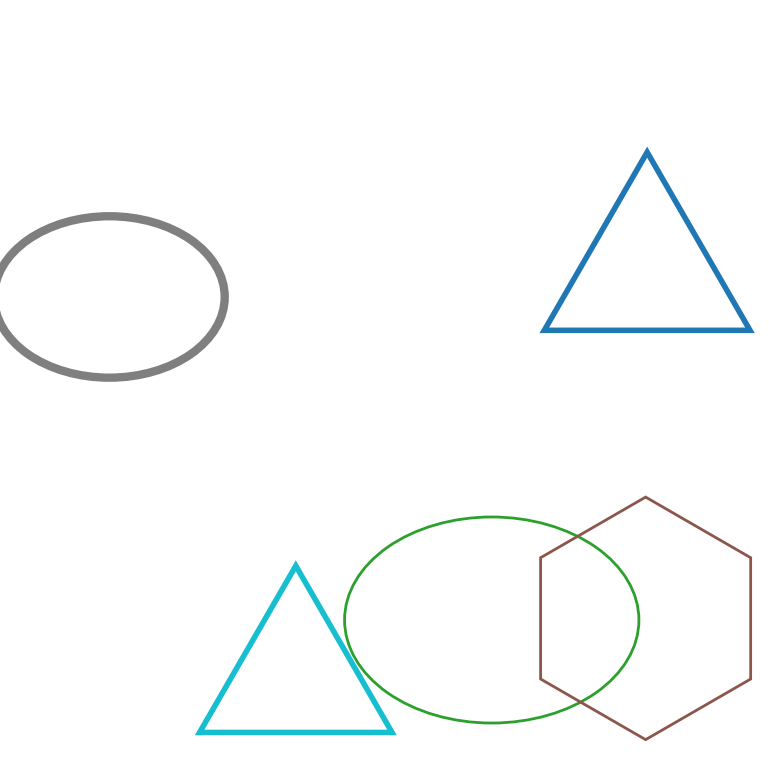[{"shape": "triangle", "thickness": 2, "radius": 0.77, "center": [0.84, 0.648]}, {"shape": "oval", "thickness": 1, "radius": 0.96, "center": [0.639, 0.195]}, {"shape": "hexagon", "thickness": 1, "radius": 0.79, "center": [0.838, 0.197]}, {"shape": "oval", "thickness": 3, "radius": 0.75, "center": [0.142, 0.614]}, {"shape": "triangle", "thickness": 2, "radius": 0.72, "center": [0.384, 0.121]}]